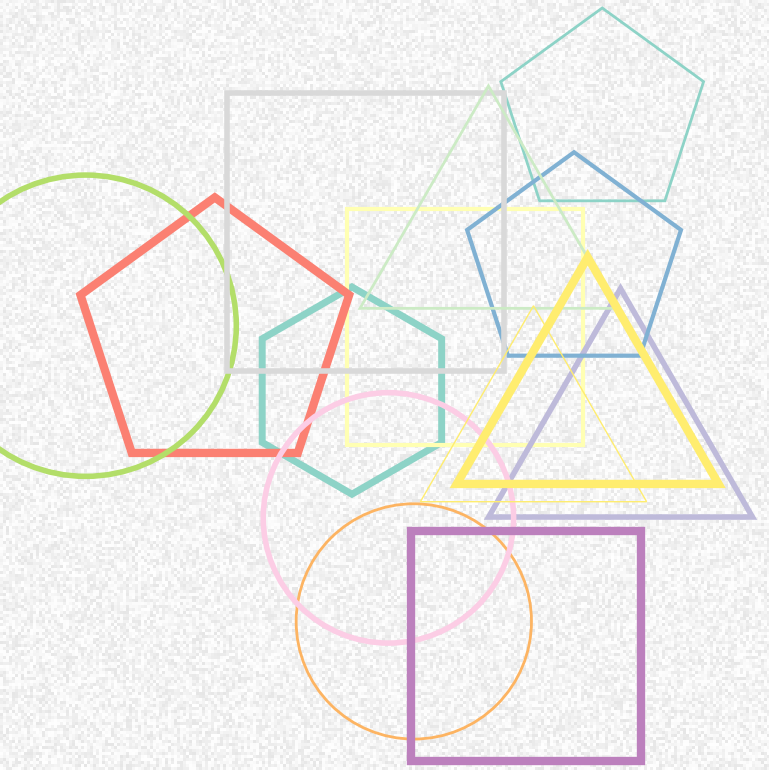[{"shape": "pentagon", "thickness": 1, "radius": 0.69, "center": [0.782, 0.851]}, {"shape": "hexagon", "thickness": 2.5, "radius": 0.67, "center": [0.457, 0.493]}, {"shape": "square", "thickness": 1.5, "radius": 0.77, "center": [0.604, 0.575]}, {"shape": "triangle", "thickness": 2, "radius": 0.99, "center": [0.806, 0.427]}, {"shape": "pentagon", "thickness": 3, "radius": 0.92, "center": [0.279, 0.56]}, {"shape": "pentagon", "thickness": 1.5, "radius": 0.73, "center": [0.746, 0.656]}, {"shape": "circle", "thickness": 1, "radius": 0.76, "center": [0.537, 0.193]}, {"shape": "circle", "thickness": 2, "radius": 0.98, "center": [0.111, 0.577]}, {"shape": "circle", "thickness": 2, "radius": 0.81, "center": [0.504, 0.327]}, {"shape": "square", "thickness": 2, "radius": 0.9, "center": [0.475, 0.699]}, {"shape": "square", "thickness": 3, "radius": 0.75, "center": [0.683, 0.161]}, {"shape": "triangle", "thickness": 1, "radius": 0.96, "center": [0.634, 0.696]}, {"shape": "triangle", "thickness": 3, "radius": 0.98, "center": [0.763, 0.47]}, {"shape": "triangle", "thickness": 0.5, "radius": 0.85, "center": [0.693, 0.433]}]